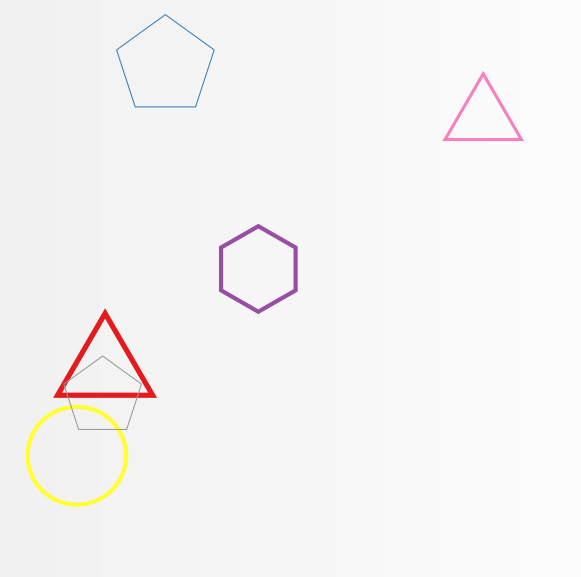[{"shape": "triangle", "thickness": 2.5, "radius": 0.47, "center": [0.181, 0.362]}, {"shape": "pentagon", "thickness": 0.5, "radius": 0.44, "center": [0.285, 0.885]}, {"shape": "hexagon", "thickness": 2, "radius": 0.37, "center": [0.444, 0.533]}, {"shape": "circle", "thickness": 2, "radius": 0.42, "center": [0.132, 0.21]}, {"shape": "triangle", "thickness": 1.5, "radius": 0.38, "center": [0.831, 0.795]}, {"shape": "pentagon", "thickness": 0.5, "radius": 0.35, "center": [0.177, 0.312]}]